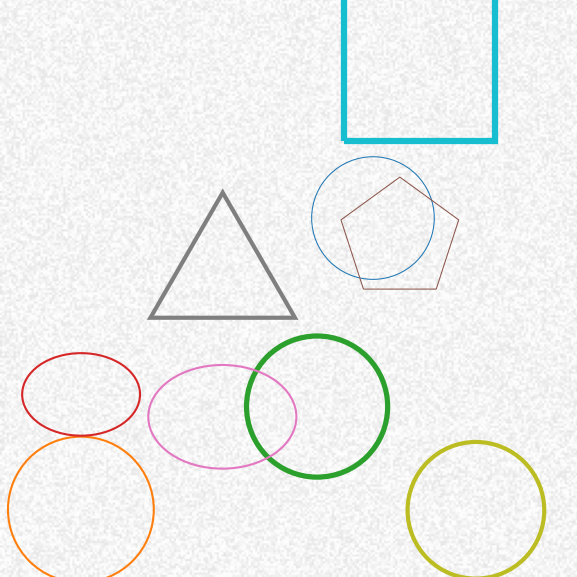[{"shape": "circle", "thickness": 0.5, "radius": 0.53, "center": [0.646, 0.622]}, {"shape": "circle", "thickness": 1, "radius": 0.63, "center": [0.14, 0.117]}, {"shape": "circle", "thickness": 2.5, "radius": 0.61, "center": [0.549, 0.295]}, {"shape": "oval", "thickness": 1, "radius": 0.51, "center": [0.14, 0.316]}, {"shape": "pentagon", "thickness": 0.5, "radius": 0.54, "center": [0.692, 0.585]}, {"shape": "oval", "thickness": 1, "radius": 0.64, "center": [0.385, 0.277]}, {"shape": "triangle", "thickness": 2, "radius": 0.72, "center": [0.386, 0.521]}, {"shape": "circle", "thickness": 2, "radius": 0.59, "center": [0.824, 0.116]}, {"shape": "square", "thickness": 3, "radius": 0.66, "center": [0.726, 0.886]}]